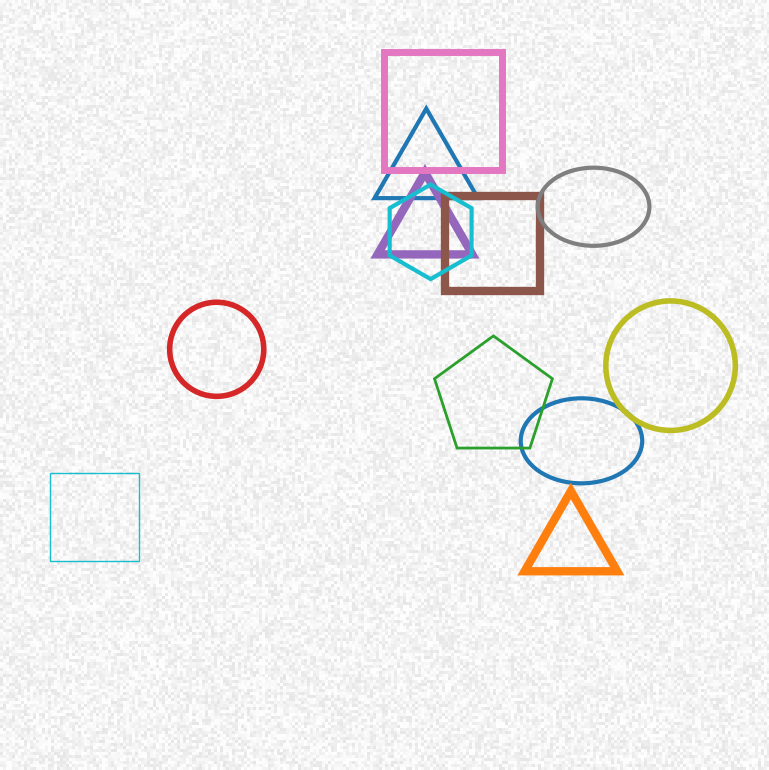[{"shape": "triangle", "thickness": 1.5, "radius": 0.39, "center": [0.554, 0.781]}, {"shape": "oval", "thickness": 1.5, "radius": 0.39, "center": [0.755, 0.428]}, {"shape": "triangle", "thickness": 3, "radius": 0.35, "center": [0.741, 0.293]}, {"shape": "pentagon", "thickness": 1, "radius": 0.4, "center": [0.641, 0.483]}, {"shape": "circle", "thickness": 2, "radius": 0.31, "center": [0.281, 0.546]}, {"shape": "triangle", "thickness": 3, "radius": 0.36, "center": [0.552, 0.705]}, {"shape": "square", "thickness": 3, "radius": 0.31, "center": [0.639, 0.684]}, {"shape": "square", "thickness": 2.5, "radius": 0.38, "center": [0.575, 0.856]}, {"shape": "oval", "thickness": 1.5, "radius": 0.36, "center": [0.771, 0.731]}, {"shape": "circle", "thickness": 2, "radius": 0.42, "center": [0.871, 0.525]}, {"shape": "hexagon", "thickness": 1.5, "radius": 0.31, "center": [0.559, 0.699]}, {"shape": "square", "thickness": 0.5, "radius": 0.29, "center": [0.123, 0.329]}]